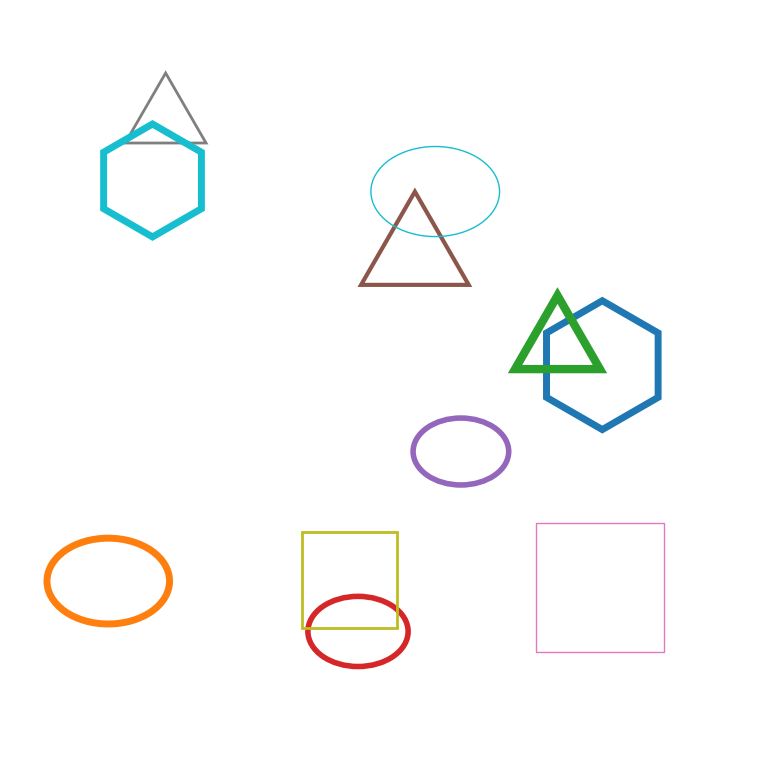[{"shape": "hexagon", "thickness": 2.5, "radius": 0.42, "center": [0.782, 0.526]}, {"shape": "oval", "thickness": 2.5, "radius": 0.4, "center": [0.141, 0.245]}, {"shape": "triangle", "thickness": 3, "radius": 0.32, "center": [0.724, 0.552]}, {"shape": "oval", "thickness": 2, "radius": 0.33, "center": [0.465, 0.18]}, {"shape": "oval", "thickness": 2, "radius": 0.31, "center": [0.599, 0.414]}, {"shape": "triangle", "thickness": 1.5, "radius": 0.4, "center": [0.539, 0.67]}, {"shape": "square", "thickness": 0.5, "radius": 0.42, "center": [0.779, 0.237]}, {"shape": "triangle", "thickness": 1, "radius": 0.3, "center": [0.215, 0.845]}, {"shape": "square", "thickness": 1, "radius": 0.31, "center": [0.454, 0.247]}, {"shape": "hexagon", "thickness": 2.5, "radius": 0.37, "center": [0.198, 0.766]}, {"shape": "oval", "thickness": 0.5, "radius": 0.42, "center": [0.565, 0.751]}]